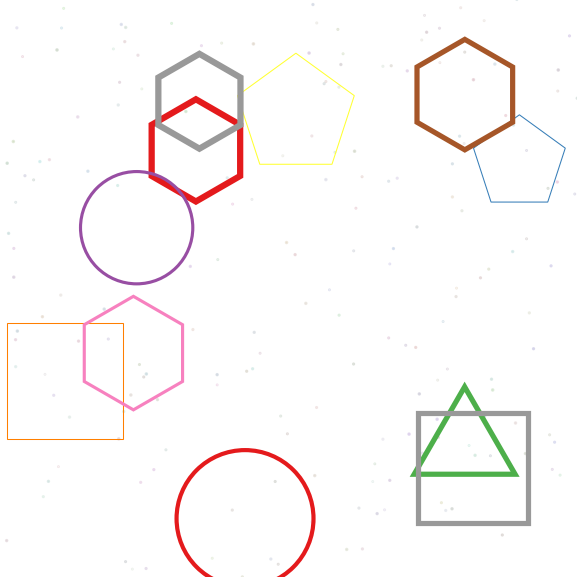[{"shape": "circle", "thickness": 2, "radius": 0.59, "center": [0.424, 0.101]}, {"shape": "hexagon", "thickness": 3, "radius": 0.44, "center": [0.339, 0.739]}, {"shape": "pentagon", "thickness": 0.5, "radius": 0.42, "center": [0.899, 0.717]}, {"shape": "triangle", "thickness": 2.5, "radius": 0.5, "center": [0.805, 0.228]}, {"shape": "circle", "thickness": 1.5, "radius": 0.49, "center": [0.237, 0.605]}, {"shape": "square", "thickness": 0.5, "radius": 0.5, "center": [0.113, 0.34]}, {"shape": "pentagon", "thickness": 0.5, "radius": 0.53, "center": [0.512, 0.801]}, {"shape": "hexagon", "thickness": 2.5, "radius": 0.48, "center": [0.805, 0.835]}, {"shape": "hexagon", "thickness": 1.5, "radius": 0.49, "center": [0.231, 0.388]}, {"shape": "hexagon", "thickness": 3, "radius": 0.41, "center": [0.345, 0.824]}, {"shape": "square", "thickness": 2.5, "radius": 0.48, "center": [0.819, 0.188]}]